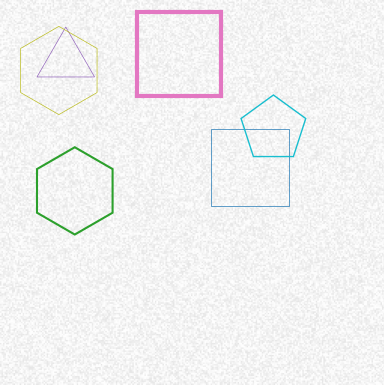[{"shape": "square", "thickness": 0.5, "radius": 0.5, "center": [0.65, 0.565]}, {"shape": "hexagon", "thickness": 1.5, "radius": 0.57, "center": [0.194, 0.504]}, {"shape": "triangle", "thickness": 0.5, "radius": 0.43, "center": [0.171, 0.843]}, {"shape": "square", "thickness": 3, "radius": 0.55, "center": [0.466, 0.859]}, {"shape": "hexagon", "thickness": 0.5, "radius": 0.57, "center": [0.153, 0.817]}, {"shape": "pentagon", "thickness": 1, "radius": 0.44, "center": [0.71, 0.665]}]